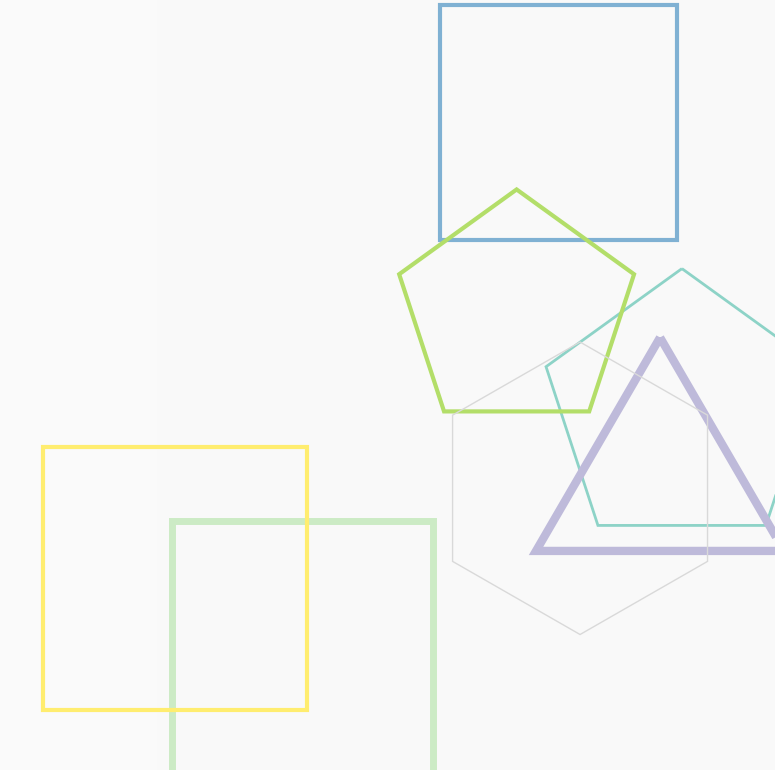[{"shape": "pentagon", "thickness": 1, "radius": 0.92, "center": [0.88, 0.467]}, {"shape": "triangle", "thickness": 3, "radius": 0.92, "center": [0.852, 0.377]}, {"shape": "square", "thickness": 1.5, "radius": 0.76, "center": [0.72, 0.841]}, {"shape": "pentagon", "thickness": 1.5, "radius": 0.8, "center": [0.667, 0.595]}, {"shape": "hexagon", "thickness": 0.5, "radius": 0.95, "center": [0.748, 0.366]}, {"shape": "square", "thickness": 2.5, "radius": 0.84, "center": [0.39, 0.156]}, {"shape": "square", "thickness": 1.5, "radius": 0.85, "center": [0.226, 0.248]}]